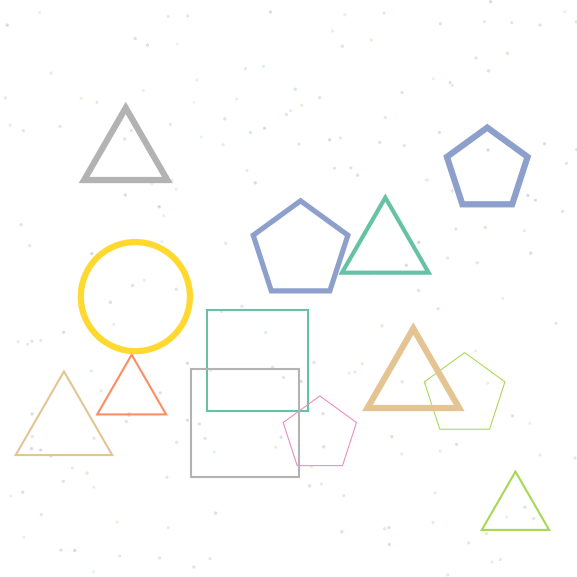[{"shape": "triangle", "thickness": 2, "radius": 0.43, "center": [0.667, 0.57]}, {"shape": "square", "thickness": 1, "radius": 0.43, "center": [0.446, 0.375]}, {"shape": "triangle", "thickness": 1, "radius": 0.34, "center": [0.228, 0.316]}, {"shape": "pentagon", "thickness": 2.5, "radius": 0.43, "center": [0.52, 0.565]}, {"shape": "pentagon", "thickness": 3, "radius": 0.37, "center": [0.844, 0.705]}, {"shape": "pentagon", "thickness": 0.5, "radius": 0.33, "center": [0.554, 0.247]}, {"shape": "triangle", "thickness": 1, "radius": 0.34, "center": [0.893, 0.115]}, {"shape": "pentagon", "thickness": 0.5, "radius": 0.37, "center": [0.805, 0.315]}, {"shape": "circle", "thickness": 3, "radius": 0.47, "center": [0.234, 0.486]}, {"shape": "triangle", "thickness": 1, "radius": 0.48, "center": [0.111, 0.259]}, {"shape": "triangle", "thickness": 3, "radius": 0.46, "center": [0.716, 0.338]}, {"shape": "triangle", "thickness": 3, "radius": 0.42, "center": [0.218, 0.729]}, {"shape": "square", "thickness": 1, "radius": 0.47, "center": [0.424, 0.266]}]